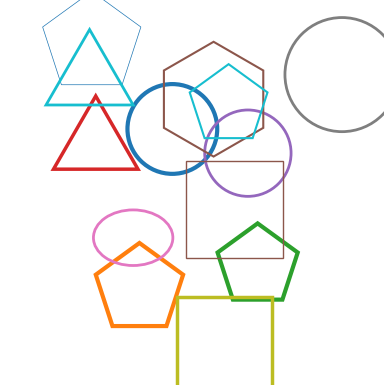[{"shape": "circle", "thickness": 3, "radius": 0.58, "center": [0.448, 0.665]}, {"shape": "pentagon", "thickness": 0.5, "radius": 0.67, "center": [0.238, 0.888]}, {"shape": "pentagon", "thickness": 3, "radius": 0.6, "center": [0.362, 0.25]}, {"shape": "pentagon", "thickness": 3, "radius": 0.55, "center": [0.669, 0.31]}, {"shape": "triangle", "thickness": 2.5, "radius": 0.63, "center": [0.249, 0.624]}, {"shape": "circle", "thickness": 2, "radius": 0.56, "center": [0.644, 0.602]}, {"shape": "hexagon", "thickness": 1.5, "radius": 0.75, "center": [0.555, 0.742]}, {"shape": "square", "thickness": 1, "radius": 0.63, "center": [0.609, 0.456]}, {"shape": "oval", "thickness": 2, "radius": 0.52, "center": [0.346, 0.383]}, {"shape": "circle", "thickness": 2, "radius": 0.74, "center": [0.888, 0.806]}, {"shape": "square", "thickness": 2.5, "radius": 0.62, "center": [0.583, 0.107]}, {"shape": "triangle", "thickness": 2, "radius": 0.65, "center": [0.233, 0.793]}, {"shape": "pentagon", "thickness": 1.5, "radius": 0.53, "center": [0.594, 0.727]}]